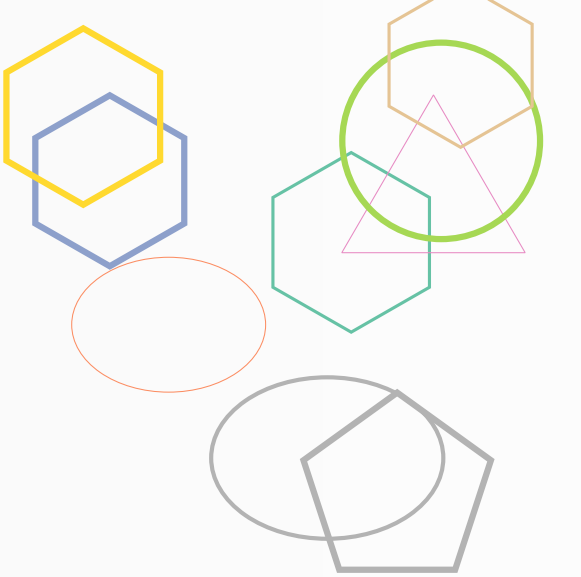[{"shape": "hexagon", "thickness": 1.5, "radius": 0.78, "center": [0.604, 0.579]}, {"shape": "oval", "thickness": 0.5, "radius": 0.83, "center": [0.29, 0.437]}, {"shape": "hexagon", "thickness": 3, "radius": 0.74, "center": [0.189, 0.686]}, {"shape": "triangle", "thickness": 0.5, "radius": 0.91, "center": [0.746, 0.653]}, {"shape": "circle", "thickness": 3, "radius": 0.85, "center": [0.759, 0.755]}, {"shape": "hexagon", "thickness": 3, "radius": 0.76, "center": [0.143, 0.797]}, {"shape": "hexagon", "thickness": 1.5, "radius": 0.71, "center": [0.792, 0.886]}, {"shape": "oval", "thickness": 2, "radius": 1.0, "center": [0.563, 0.206]}, {"shape": "pentagon", "thickness": 3, "radius": 0.85, "center": [0.683, 0.15]}]